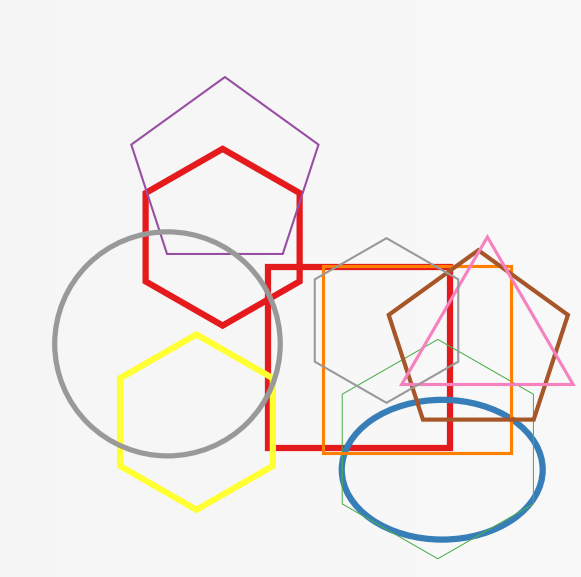[{"shape": "hexagon", "thickness": 3, "radius": 0.76, "center": [0.383, 0.588]}, {"shape": "square", "thickness": 3, "radius": 0.78, "center": [0.618, 0.38]}, {"shape": "oval", "thickness": 3, "radius": 0.86, "center": [0.761, 0.186]}, {"shape": "hexagon", "thickness": 0.5, "radius": 0.95, "center": [0.753, 0.221]}, {"shape": "pentagon", "thickness": 1, "radius": 0.85, "center": [0.387, 0.696]}, {"shape": "square", "thickness": 1.5, "radius": 0.81, "center": [0.718, 0.376]}, {"shape": "hexagon", "thickness": 3, "radius": 0.76, "center": [0.338, 0.268]}, {"shape": "pentagon", "thickness": 2, "radius": 0.81, "center": [0.823, 0.404]}, {"shape": "triangle", "thickness": 1.5, "radius": 0.85, "center": [0.839, 0.418]}, {"shape": "circle", "thickness": 2.5, "radius": 0.97, "center": [0.288, 0.404]}, {"shape": "hexagon", "thickness": 1, "radius": 0.71, "center": [0.665, 0.444]}]